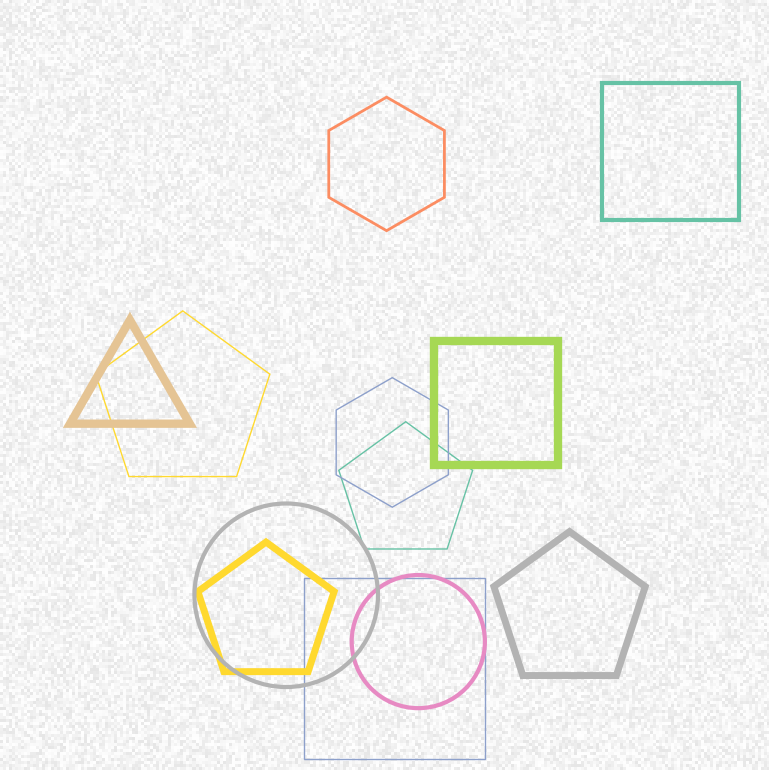[{"shape": "pentagon", "thickness": 0.5, "radius": 0.46, "center": [0.527, 0.361]}, {"shape": "square", "thickness": 1.5, "radius": 0.44, "center": [0.871, 0.803]}, {"shape": "hexagon", "thickness": 1, "radius": 0.43, "center": [0.502, 0.787]}, {"shape": "square", "thickness": 0.5, "radius": 0.59, "center": [0.512, 0.132]}, {"shape": "hexagon", "thickness": 0.5, "radius": 0.42, "center": [0.509, 0.425]}, {"shape": "circle", "thickness": 1.5, "radius": 0.43, "center": [0.543, 0.167]}, {"shape": "square", "thickness": 3, "radius": 0.4, "center": [0.645, 0.476]}, {"shape": "pentagon", "thickness": 2.5, "radius": 0.47, "center": [0.345, 0.203]}, {"shape": "pentagon", "thickness": 0.5, "radius": 0.59, "center": [0.237, 0.477]}, {"shape": "triangle", "thickness": 3, "radius": 0.45, "center": [0.169, 0.495]}, {"shape": "pentagon", "thickness": 2.5, "radius": 0.52, "center": [0.74, 0.206]}, {"shape": "circle", "thickness": 1.5, "radius": 0.6, "center": [0.372, 0.227]}]